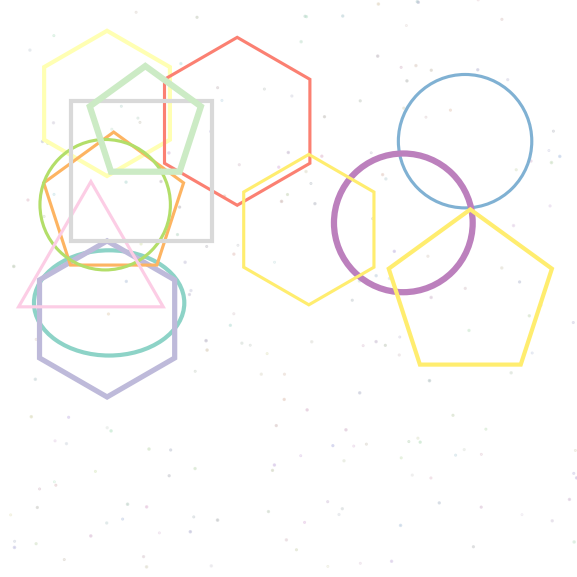[{"shape": "oval", "thickness": 2, "radius": 0.65, "center": [0.189, 0.475]}, {"shape": "hexagon", "thickness": 2, "radius": 0.63, "center": [0.185, 0.82]}, {"shape": "hexagon", "thickness": 2.5, "radius": 0.68, "center": [0.185, 0.447]}, {"shape": "hexagon", "thickness": 1.5, "radius": 0.73, "center": [0.411, 0.789]}, {"shape": "circle", "thickness": 1.5, "radius": 0.58, "center": [0.805, 0.755]}, {"shape": "pentagon", "thickness": 1.5, "radius": 0.64, "center": [0.197, 0.643]}, {"shape": "circle", "thickness": 1.5, "radius": 0.56, "center": [0.182, 0.645]}, {"shape": "triangle", "thickness": 1.5, "radius": 0.72, "center": [0.157, 0.54]}, {"shape": "square", "thickness": 2, "radius": 0.61, "center": [0.245, 0.703]}, {"shape": "circle", "thickness": 3, "radius": 0.6, "center": [0.698, 0.613]}, {"shape": "pentagon", "thickness": 3, "radius": 0.51, "center": [0.252, 0.784]}, {"shape": "hexagon", "thickness": 1.5, "radius": 0.65, "center": [0.535, 0.602]}, {"shape": "pentagon", "thickness": 2, "radius": 0.74, "center": [0.814, 0.488]}]